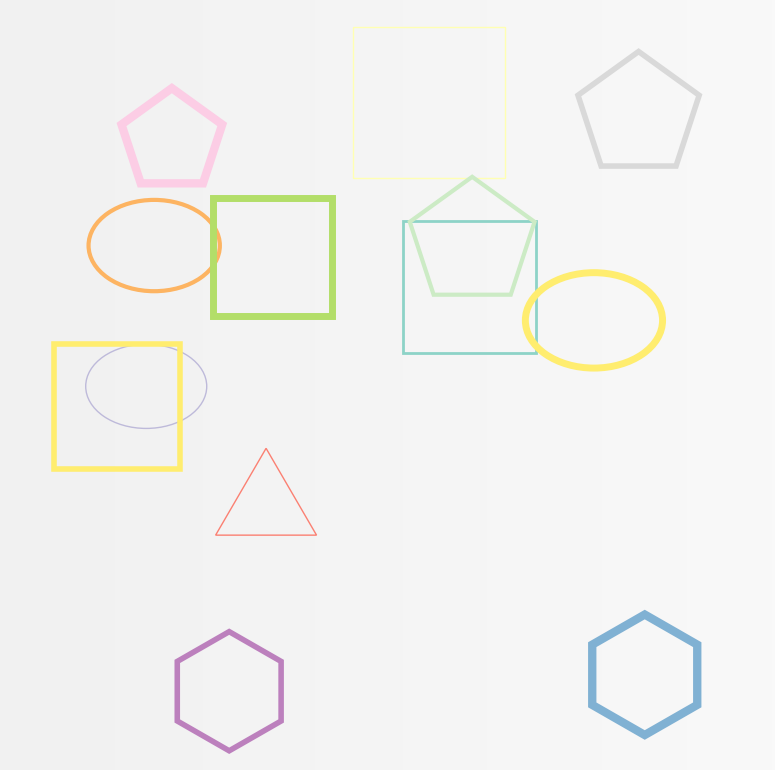[{"shape": "square", "thickness": 1, "radius": 0.43, "center": [0.606, 0.628]}, {"shape": "square", "thickness": 0.5, "radius": 0.49, "center": [0.554, 0.867]}, {"shape": "oval", "thickness": 0.5, "radius": 0.39, "center": [0.189, 0.498]}, {"shape": "triangle", "thickness": 0.5, "radius": 0.38, "center": [0.343, 0.343]}, {"shape": "hexagon", "thickness": 3, "radius": 0.39, "center": [0.832, 0.124]}, {"shape": "oval", "thickness": 1.5, "radius": 0.42, "center": [0.199, 0.681]}, {"shape": "square", "thickness": 2.5, "radius": 0.38, "center": [0.351, 0.666]}, {"shape": "pentagon", "thickness": 3, "radius": 0.34, "center": [0.222, 0.817]}, {"shape": "pentagon", "thickness": 2, "radius": 0.41, "center": [0.824, 0.851]}, {"shape": "hexagon", "thickness": 2, "radius": 0.39, "center": [0.296, 0.102]}, {"shape": "pentagon", "thickness": 1.5, "radius": 0.42, "center": [0.609, 0.686]}, {"shape": "square", "thickness": 2, "radius": 0.41, "center": [0.151, 0.472]}, {"shape": "oval", "thickness": 2.5, "radius": 0.44, "center": [0.766, 0.584]}]